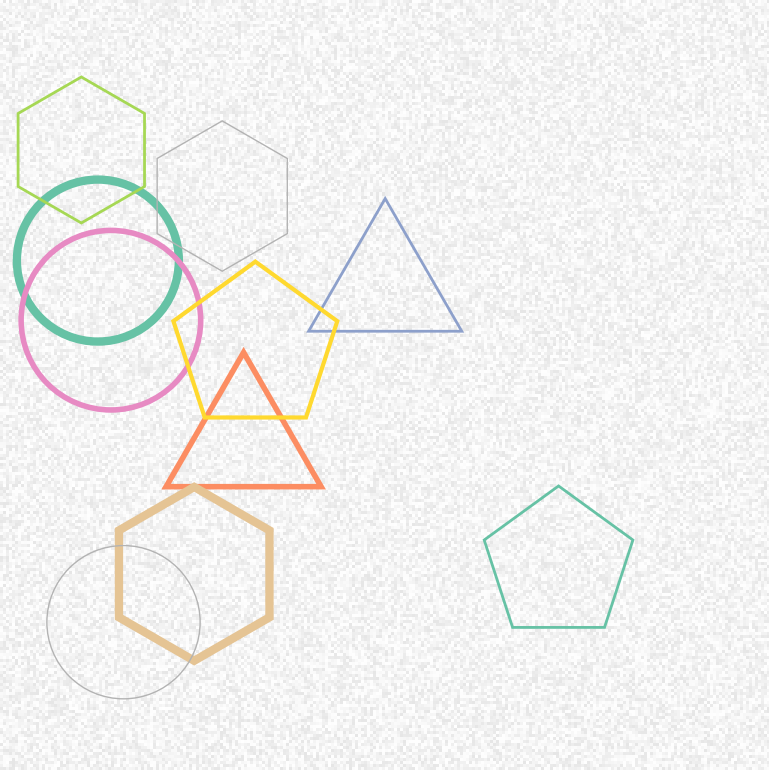[{"shape": "pentagon", "thickness": 1, "radius": 0.51, "center": [0.725, 0.267]}, {"shape": "circle", "thickness": 3, "radius": 0.53, "center": [0.127, 0.662]}, {"shape": "triangle", "thickness": 2, "radius": 0.58, "center": [0.316, 0.426]}, {"shape": "triangle", "thickness": 1, "radius": 0.57, "center": [0.5, 0.627]}, {"shape": "circle", "thickness": 2, "radius": 0.58, "center": [0.144, 0.584]}, {"shape": "hexagon", "thickness": 1, "radius": 0.47, "center": [0.106, 0.805]}, {"shape": "pentagon", "thickness": 1.5, "radius": 0.56, "center": [0.332, 0.548]}, {"shape": "hexagon", "thickness": 3, "radius": 0.56, "center": [0.252, 0.255]}, {"shape": "circle", "thickness": 0.5, "radius": 0.5, "center": [0.16, 0.192]}, {"shape": "hexagon", "thickness": 0.5, "radius": 0.49, "center": [0.289, 0.745]}]